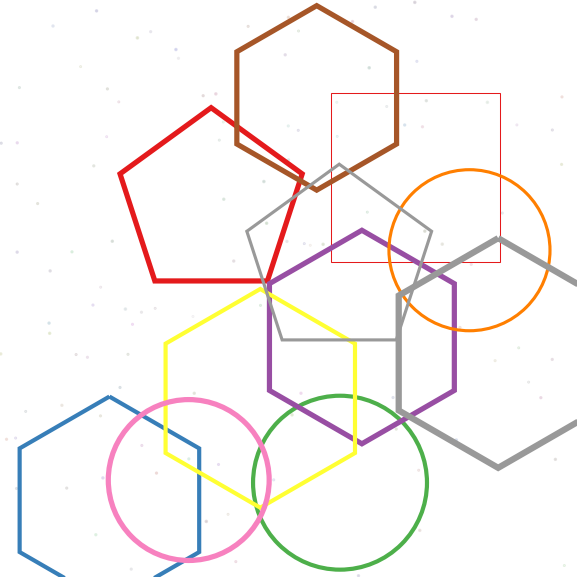[{"shape": "pentagon", "thickness": 2.5, "radius": 0.83, "center": [0.366, 0.647]}, {"shape": "square", "thickness": 0.5, "radius": 0.73, "center": [0.719, 0.692]}, {"shape": "hexagon", "thickness": 2, "radius": 0.9, "center": [0.189, 0.133]}, {"shape": "circle", "thickness": 2, "radius": 0.75, "center": [0.589, 0.163]}, {"shape": "hexagon", "thickness": 2.5, "radius": 0.92, "center": [0.627, 0.416]}, {"shape": "circle", "thickness": 1.5, "radius": 0.7, "center": [0.813, 0.566]}, {"shape": "hexagon", "thickness": 2, "radius": 0.95, "center": [0.451, 0.309]}, {"shape": "hexagon", "thickness": 2.5, "radius": 0.8, "center": [0.548, 0.83]}, {"shape": "circle", "thickness": 2.5, "radius": 0.7, "center": [0.327, 0.168]}, {"shape": "pentagon", "thickness": 1.5, "radius": 0.84, "center": [0.587, 0.547]}, {"shape": "hexagon", "thickness": 3, "radius": 0.99, "center": [0.863, 0.388]}]